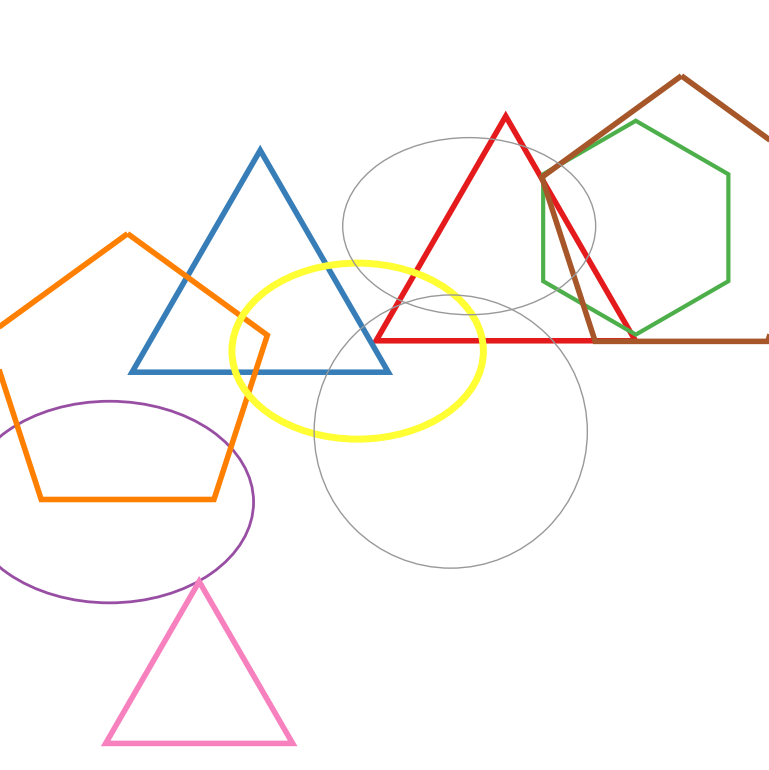[{"shape": "triangle", "thickness": 2, "radius": 0.97, "center": [0.657, 0.655]}, {"shape": "triangle", "thickness": 2, "radius": 0.96, "center": [0.338, 0.613]}, {"shape": "hexagon", "thickness": 1.5, "radius": 0.69, "center": [0.826, 0.704]}, {"shape": "oval", "thickness": 1, "radius": 0.94, "center": [0.142, 0.348]}, {"shape": "pentagon", "thickness": 2, "radius": 0.95, "center": [0.166, 0.506]}, {"shape": "oval", "thickness": 2.5, "radius": 0.82, "center": [0.464, 0.544]}, {"shape": "pentagon", "thickness": 2, "radius": 0.95, "center": [0.885, 0.711]}, {"shape": "triangle", "thickness": 2, "radius": 0.7, "center": [0.259, 0.105]}, {"shape": "oval", "thickness": 0.5, "radius": 0.82, "center": [0.609, 0.706]}, {"shape": "circle", "thickness": 0.5, "radius": 0.89, "center": [0.585, 0.44]}]